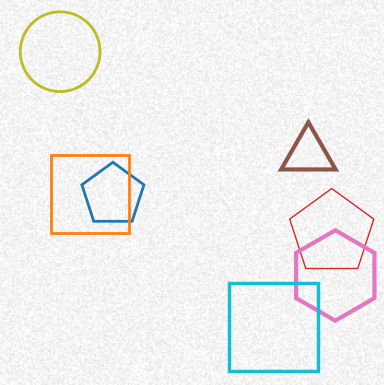[{"shape": "pentagon", "thickness": 2, "radius": 0.42, "center": [0.293, 0.494]}, {"shape": "square", "thickness": 2, "radius": 0.5, "center": [0.233, 0.496]}, {"shape": "pentagon", "thickness": 1, "radius": 0.57, "center": [0.862, 0.396]}, {"shape": "triangle", "thickness": 3, "radius": 0.41, "center": [0.801, 0.601]}, {"shape": "hexagon", "thickness": 3, "radius": 0.59, "center": [0.871, 0.284]}, {"shape": "circle", "thickness": 2, "radius": 0.52, "center": [0.156, 0.866]}, {"shape": "square", "thickness": 2.5, "radius": 0.58, "center": [0.711, 0.151]}]